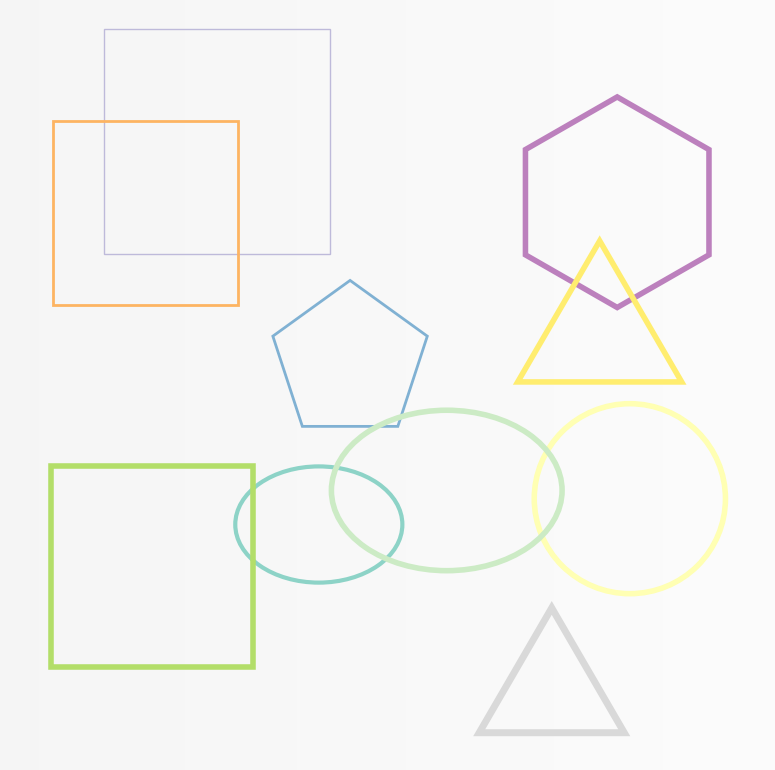[{"shape": "oval", "thickness": 1.5, "radius": 0.54, "center": [0.411, 0.319]}, {"shape": "circle", "thickness": 2, "radius": 0.62, "center": [0.813, 0.352]}, {"shape": "square", "thickness": 0.5, "radius": 0.73, "center": [0.28, 0.816]}, {"shape": "pentagon", "thickness": 1, "radius": 0.52, "center": [0.452, 0.531]}, {"shape": "square", "thickness": 1, "radius": 0.6, "center": [0.188, 0.723]}, {"shape": "square", "thickness": 2, "radius": 0.65, "center": [0.196, 0.264]}, {"shape": "triangle", "thickness": 2.5, "radius": 0.54, "center": [0.712, 0.102]}, {"shape": "hexagon", "thickness": 2, "radius": 0.68, "center": [0.796, 0.737]}, {"shape": "oval", "thickness": 2, "radius": 0.74, "center": [0.576, 0.363]}, {"shape": "triangle", "thickness": 2, "radius": 0.61, "center": [0.774, 0.565]}]